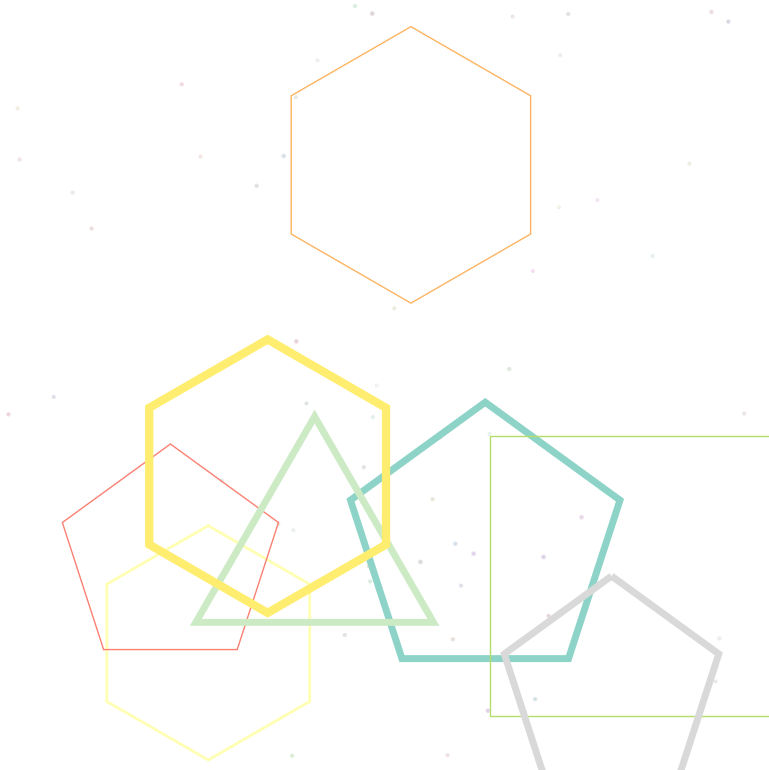[{"shape": "pentagon", "thickness": 2.5, "radius": 0.92, "center": [0.63, 0.294]}, {"shape": "hexagon", "thickness": 1, "radius": 0.76, "center": [0.27, 0.165]}, {"shape": "pentagon", "thickness": 0.5, "radius": 0.74, "center": [0.221, 0.276]}, {"shape": "hexagon", "thickness": 0.5, "radius": 0.9, "center": [0.534, 0.786]}, {"shape": "square", "thickness": 0.5, "radius": 0.91, "center": [0.819, 0.252]}, {"shape": "pentagon", "thickness": 2.5, "radius": 0.73, "center": [0.794, 0.105]}, {"shape": "triangle", "thickness": 2.5, "radius": 0.89, "center": [0.409, 0.281]}, {"shape": "hexagon", "thickness": 3, "radius": 0.89, "center": [0.348, 0.382]}]